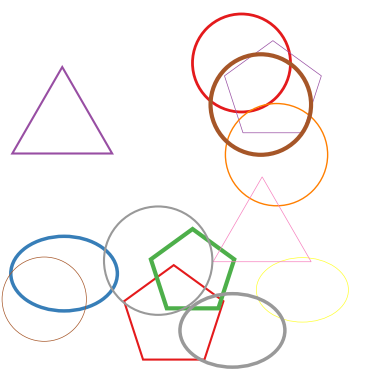[{"shape": "pentagon", "thickness": 1.5, "radius": 0.68, "center": [0.451, 0.176]}, {"shape": "circle", "thickness": 2, "radius": 0.64, "center": [0.627, 0.836]}, {"shape": "oval", "thickness": 2.5, "radius": 0.69, "center": [0.166, 0.289]}, {"shape": "pentagon", "thickness": 3, "radius": 0.57, "center": [0.5, 0.291]}, {"shape": "pentagon", "thickness": 0.5, "radius": 0.66, "center": [0.709, 0.762]}, {"shape": "triangle", "thickness": 1.5, "radius": 0.75, "center": [0.162, 0.676]}, {"shape": "circle", "thickness": 1, "radius": 0.66, "center": [0.718, 0.598]}, {"shape": "oval", "thickness": 0.5, "radius": 0.6, "center": [0.785, 0.247]}, {"shape": "circle", "thickness": 3, "radius": 0.65, "center": [0.677, 0.728]}, {"shape": "circle", "thickness": 0.5, "radius": 0.55, "center": [0.115, 0.223]}, {"shape": "triangle", "thickness": 0.5, "radius": 0.73, "center": [0.681, 0.394]}, {"shape": "circle", "thickness": 1.5, "radius": 0.7, "center": [0.411, 0.323]}, {"shape": "oval", "thickness": 2.5, "radius": 0.68, "center": [0.604, 0.142]}]